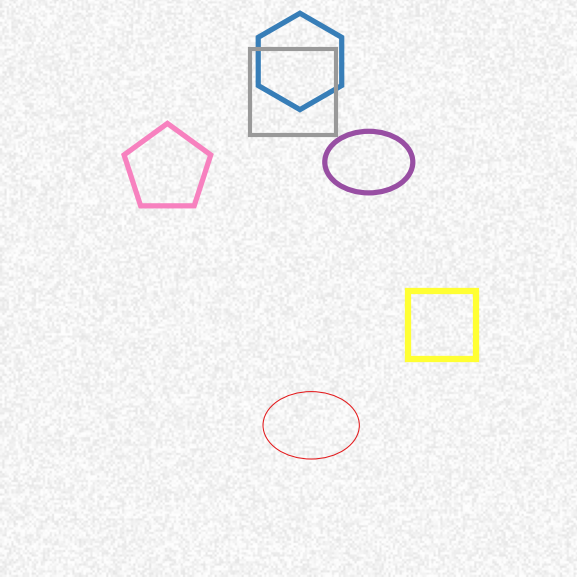[{"shape": "oval", "thickness": 0.5, "radius": 0.42, "center": [0.539, 0.263]}, {"shape": "hexagon", "thickness": 2.5, "radius": 0.42, "center": [0.519, 0.893]}, {"shape": "oval", "thickness": 2.5, "radius": 0.38, "center": [0.639, 0.718]}, {"shape": "square", "thickness": 3, "radius": 0.29, "center": [0.766, 0.436]}, {"shape": "pentagon", "thickness": 2.5, "radius": 0.39, "center": [0.29, 0.707]}, {"shape": "square", "thickness": 2, "radius": 0.37, "center": [0.507, 0.84]}]